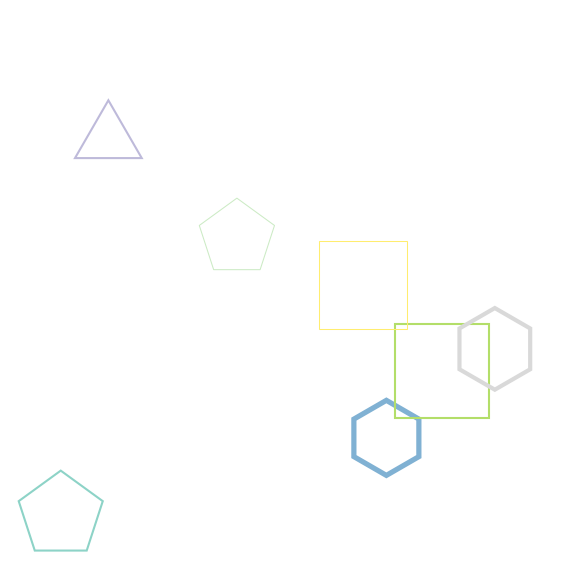[{"shape": "pentagon", "thickness": 1, "radius": 0.38, "center": [0.105, 0.108]}, {"shape": "triangle", "thickness": 1, "radius": 0.33, "center": [0.188, 0.759]}, {"shape": "hexagon", "thickness": 2.5, "radius": 0.32, "center": [0.669, 0.241]}, {"shape": "square", "thickness": 1, "radius": 0.41, "center": [0.766, 0.357]}, {"shape": "hexagon", "thickness": 2, "radius": 0.35, "center": [0.857, 0.395]}, {"shape": "pentagon", "thickness": 0.5, "radius": 0.34, "center": [0.41, 0.588]}, {"shape": "square", "thickness": 0.5, "radius": 0.38, "center": [0.629, 0.506]}]